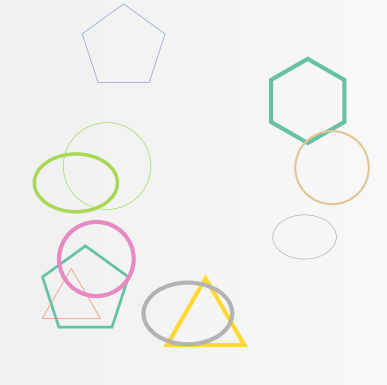[{"shape": "pentagon", "thickness": 2, "radius": 0.58, "center": [0.221, 0.245]}, {"shape": "hexagon", "thickness": 3, "radius": 0.55, "center": [0.794, 0.738]}, {"shape": "triangle", "thickness": 0.5, "radius": 0.43, "center": [0.184, 0.216]}, {"shape": "pentagon", "thickness": 0.5, "radius": 0.56, "center": [0.319, 0.877]}, {"shape": "circle", "thickness": 3, "radius": 0.48, "center": [0.249, 0.327]}, {"shape": "circle", "thickness": 0.5, "radius": 0.56, "center": [0.276, 0.569]}, {"shape": "oval", "thickness": 2.5, "radius": 0.54, "center": [0.196, 0.525]}, {"shape": "triangle", "thickness": 3, "radius": 0.58, "center": [0.531, 0.162]}, {"shape": "circle", "thickness": 1.5, "radius": 0.47, "center": [0.857, 0.565]}, {"shape": "oval", "thickness": 0.5, "radius": 0.41, "center": [0.786, 0.384]}, {"shape": "oval", "thickness": 3, "radius": 0.57, "center": [0.485, 0.186]}]